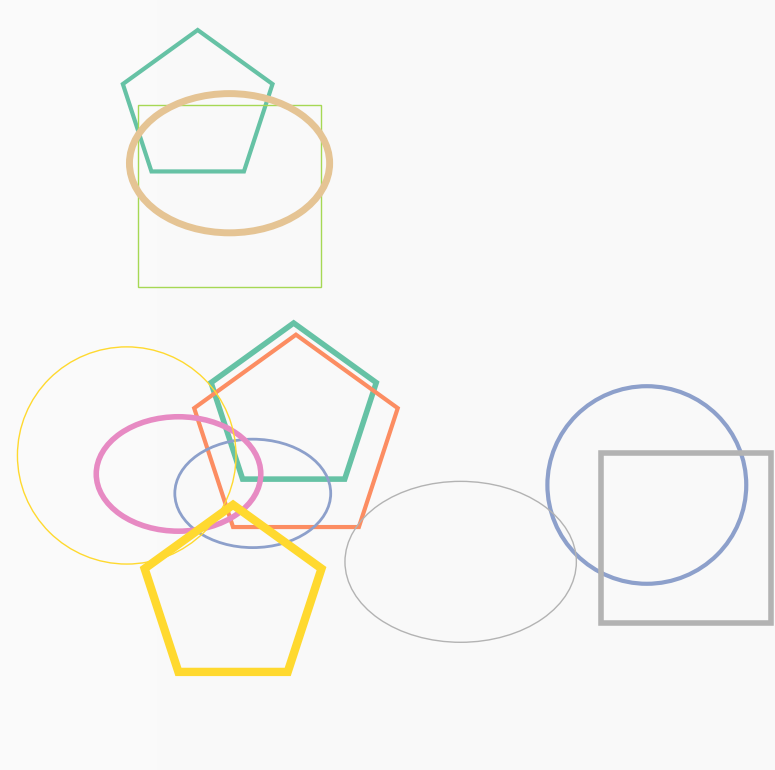[{"shape": "pentagon", "thickness": 1.5, "radius": 0.51, "center": [0.255, 0.859]}, {"shape": "pentagon", "thickness": 2, "radius": 0.56, "center": [0.379, 0.468]}, {"shape": "pentagon", "thickness": 1.5, "radius": 0.69, "center": [0.382, 0.427]}, {"shape": "circle", "thickness": 1.5, "radius": 0.64, "center": [0.835, 0.37]}, {"shape": "oval", "thickness": 1, "radius": 0.5, "center": [0.326, 0.359]}, {"shape": "oval", "thickness": 2, "radius": 0.53, "center": [0.23, 0.384]}, {"shape": "square", "thickness": 0.5, "radius": 0.59, "center": [0.296, 0.746]}, {"shape": "pentagon", "thickness": 3, "radius": 0.6, "center": [0.301, 0.224]}, {"shape": "circle", "thickness": 0.5, "radius": 0.71, "center": [0.164, 0.408]}, {"shape": "oval", "thickness": 2.5, "radius": 0.65, "center": [0.296, 0.788]}, {"shape": "oval", "thickness": 0.5, "radius": 0.75, "center": [0.594, 0.27]}, {"shape": "square", "thickness": 2, "radius": 0.55, "center": [0.885, 0.301]}]